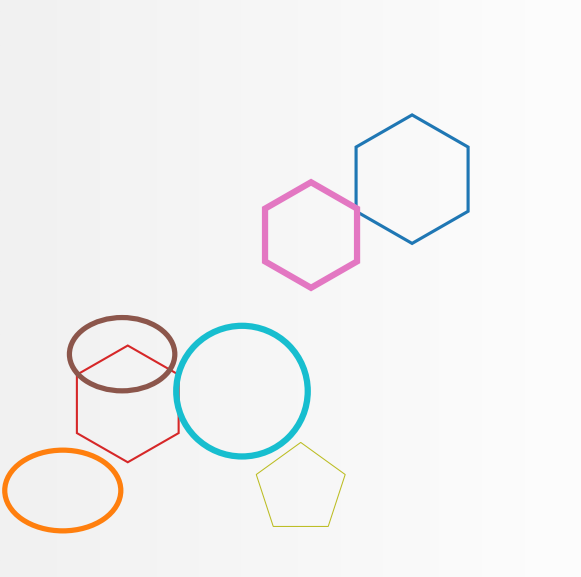[{"shape": "hexagon", "thickness": 1.5, "radius": 0.56, "center": [0.709, 0.689]}, {"shape": "oval", "thickness": 2.5, "radius": 0.5, "center": [0.108, 0.15]}, {"shape": "hexagon", "thickness": 1, "radius": 0.51, "center": [0.22, 0.3]}, {"shape": "oval", "thickness": 2.5, "radius": 0.45, "center": [0.21, 0.386]}, {"shape": "hexagon", "thickness": 3, "radius": 0.46, "center": [0.535, 0.592]}, {"shape": "pentagon", "thickness": 0.5, "radius": 0.4, "center": [0.517, 0.153]}, {"shape": "circle", "thickness": 3, "radius": 0.57, "center": [0.416, 0.322]}]